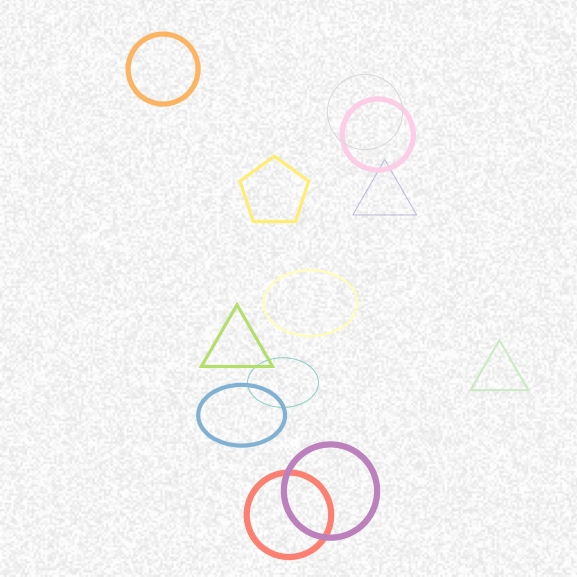[{"shape": "oval", "thickness": 0.5, "radius": 0.31, "center": [0.49, 0.337]}, {"shape": "oval", "thickness": 1, "radius": 0.41, "center": [0.538, 0.474]}, {"shape": "triangle", "thickness": 0.5, "radius": 0.32, "center": [0.666, 0.659]}, {"shape": "circle", "thickness": 3, "radius": 0.37, "center": [0.5, 0.108]}, {"shape": "oval", "thickness": 2, "radius": 0.38, "center": [0.418, 0.28]}, {"shape": "circle", "thickness": 2.5, "radius": 0.3, "center": [0.282, 0.88]}, {"shape": "triangle", "thickness": 1.5, "radius": 0.36, "center": [0.41, 0.4]}, {"shape": "circle", "thickness": 2.5, "radius": 0.31, "center": [0.654, 0.766]}, {"shape": "circle", "thickness": 0.5, "radius": 0.33, "center": [0.632, 0.805]}, {"shape": "circle", "thickness": 3, "radius": 0.4, "center": [0.572, 0.149]}, {"shape": "triangle", "thickness": 1, "radius": 0.29, "center": [0.865, 0.352]}, {"shape": "pentagon", "thickness": 1.5, "radius": 0.31, "center": [0.475, 0.666]}]